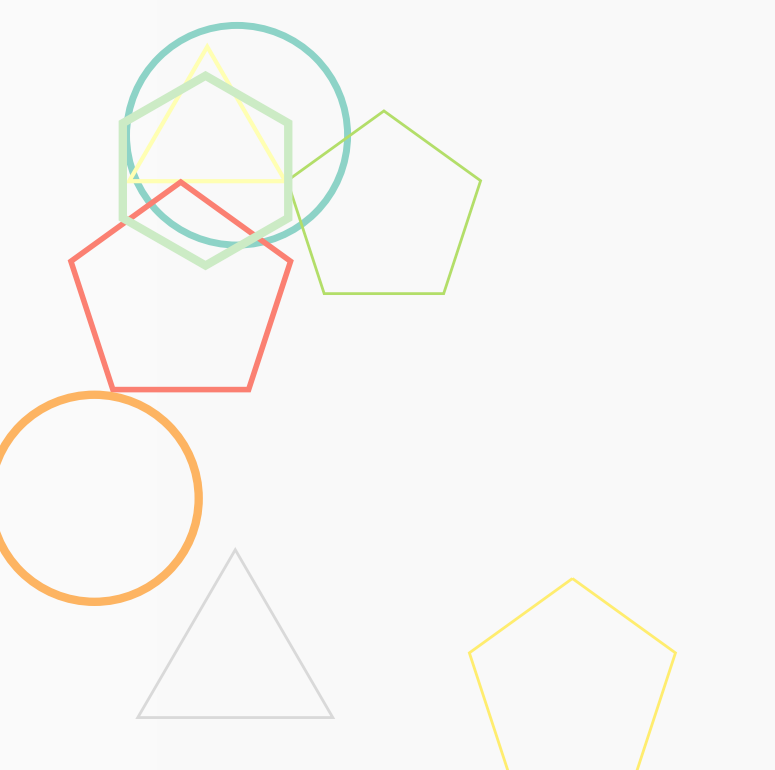[{"shape": "circle", "thickness": 2.5, "radius": 0.71, "center": [0.306, 0.824]}, {"shape": "triangle", "thickness": 1.5, "radius": 0.58, "center": [0.267, 0.823]}, {"shape": "pentagon", "thickness": 2, "radius": 0.74, "center": [0.233, 0.615]}, {"shape": "circle", "thickness": 3, "radius": 0.67, "center": [0.122, 0.353]}, {"shape": "pentagon", "thickness": 1, "radius": 0.66, "center": [0.495, 0.725]}, {"shape": "triangle", "thickness": 1, "radius": 0.73, "center": [0.304, 0.141]}, {"shape": "hexagon", "thickness": 3, "radius": 0.62, "center": [0.265, 0.778]}, {"shape": "pentagon", "thickness": 1, "radius": 0.7, "center": [0.739, 0.109]}]